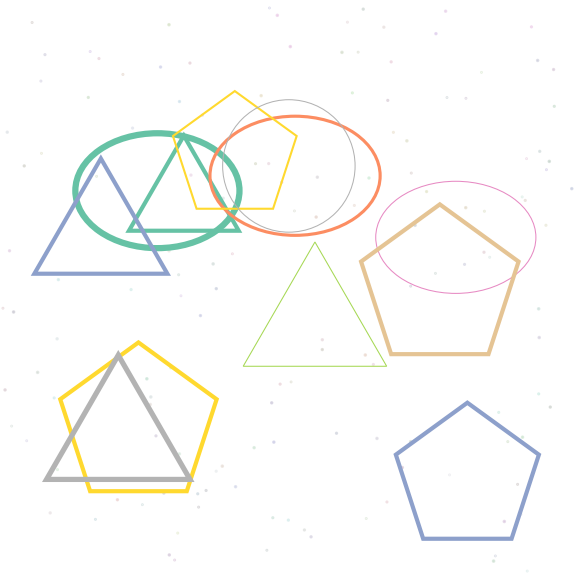[{"shape": "oval", "thickness": 3, "radius": 0.71, "center": [0.273, 0.669]}, {"shape": "triangle", "thickness": 2, "radius": 0.55, "center": [0.318, 0.654]}, {"shape": "oval", "thickness": 1.5, "radius": 0.74, "center": [0.511, 0.695]}, {"shape": "pentagon", "thickness": 2, "radius": 0.65, "center": [0.809, 0.172]}, {"shape": "triangle", "thickness": 2, "radius": 0.66, "center": [0.175, 0.592]}, {"shape": "oval", "thickness": 0.5, "radius": 0.69, "center": [0.789, 0.588]}, {"shape": "triangle", "thickness": 0.5, "radius": 0.72, "center": [0.545, 0.437]}, {"shape": "pentagon", "thickness": 2, "radius": 0.71, "center": [0.24, 0.264]}, {"shape": "pentagon", "thickness": 1, "radius": 0.56, "center": [0.407, 0.729]}, {"shape": "pentagon", "thickness": 2, "radius": 0.72, "center": [0.762, 0.502]}, {"shape": "circle", "thickness": 0.5, "radius": 0.57, "center": [0.5, 0.712]}, {"shape": "triangle", "thickness": 2.5, "radius": 0.72, "center": [0.205, 0.241]}]